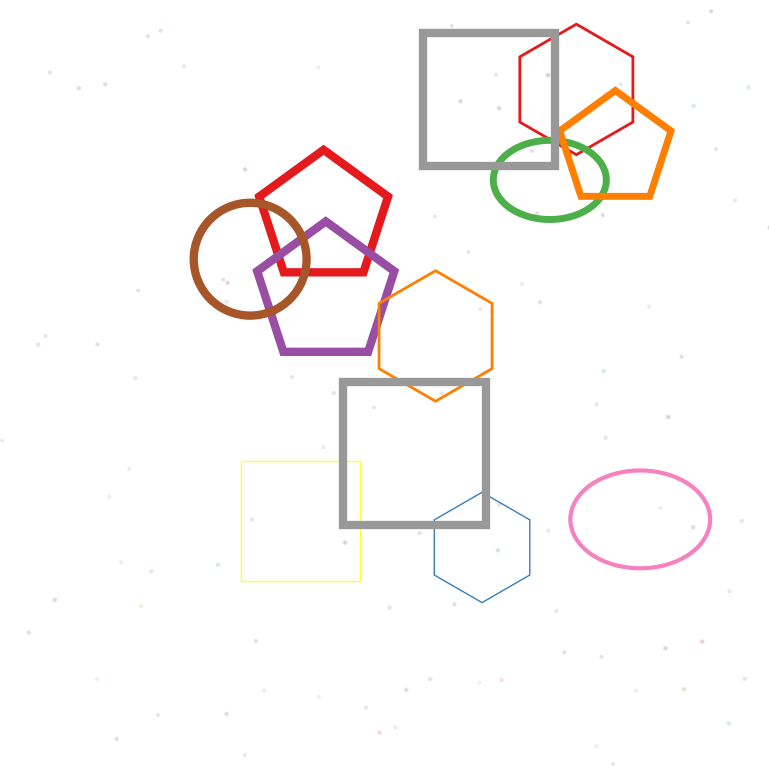[{"shape": "hexagon", "thickness": 1, "radius": 0.42, "center": [0.749, 0.884]}, {"shape": "pentagon", "thickness": 3, "radius": 0.44, "center": [0.42, 0.717]}, {"shape": "hexagon", "thickness": 0.5, "radius": 0.36, "center": [0.626, 0.289]}, {"shape": "oval", "thickness": 2.5, "radius": 0.37, "center": [0.714, 0.766]}, {"shape": "pentagon", "thickness": 3, "radius": 0.47, "center": [0.423, 0.619]}, {"shape": "pentagon", "thickness": 2.5, "radius": 0.38, "center": [0.799, 0.806]}, {"shape": "hexagon", "thickness": 1, "radius": 0.42, "center": [0.566, 0.564]}, {"shape": "square", "thickness": 0.5, "radius": 0.39, "center": [0.39, 0.323]}, {"shape": "circle", "thickness": 3, "radius": 0.37, "center": [0.325, 0.663]}, {"shape": "oval", "thickness": 1.5, "radius": 0.45, "center": [0.832, 0.325]}, {"shape": "square", "thickness": 3, "radius": 0.46, "center": [0.538, 0.411]}, {"shape": "square", "thickness": 3, "radius": 0.43, "center": [0.635, 0.871]}]